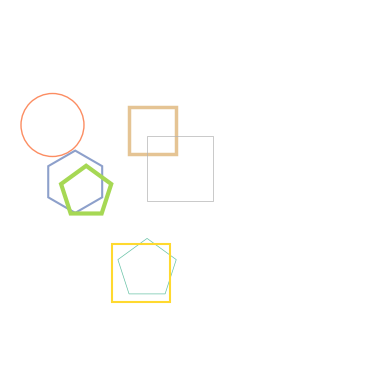[{"shape": "pentagon", "thickness": 0.5, "radius": 0.4, "center": [0.382, 0.301]}, {"shape": "circle", "thickness": 1, "radius": 0.41, "center": [0.136, 0.675]}, {"shape": "hexagon", "thickness": 1.5, "radius": 0.4, "center": [0.195, 0.528]}, {"shape": "pentagon", "thickness": 3, "radius": 0.34, "center": [0.224, 0.501]}, {"shape": "square", "thickness": 1.5, "radius": 0.38, "center": [0.367, 0.291]}, {"shape": "square", "thickness": 2.5, "radius": 0.3, "center": [0.396, 0.661]}, {"shape": "square", "thickness": 0.5, "radius": 0.43, "center": [0.467, 0.562]}]